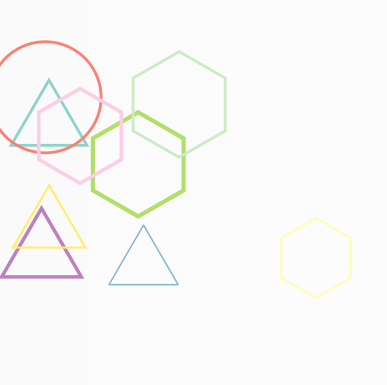[{"shape": "triangle", "thickness": 2, "radius": 0.56, "center": [0.126, 0.679]}, {"shape": "hexagon", "thickness": 1.5, "radius": 0.52, "center": [0.815, 0.33]}, {"shape": "circle", "thickness": 2, "radius": 0.72, "center": [0.117, 0.747]}, {"shape": "triangle", "thickness": 1, "radius": 0.52, "center": [0.37, 0.312]}, {"shape": "hexagon", "thickness": 3, "radius": 0.68, "center": [0.357, 0.573]}, {"shape": "hexagon", "thickness": 2.5, "radius": 0.61, "center": [0.207, 0.647]}, {"shape": "triangle", "thickness": 2.5, "radius": 0.59, "center": [0.107, 0.34]}, {"shape": "hexagon", "thickness": 2, "radius": 0.69, "center": [0.462, 0.729]}, {"shape": "triangle", "thickness": 1.5, "radius": 0.54, "center": [0.127, 0.411]}]